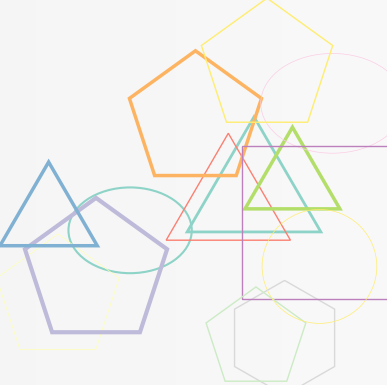[{"shape": "triangle", "thickness": 2, "radius": 1.0, "center": [0.655, 0.497]}, {"shape": "oval", "thickness": 1.5, "radius": 0.8, "center": [0.336, 0.402]}, {"shape": "pentagon", "thickness": 0.5, "radius": 0.83, "center": [0.149, 0.226]}, {"shape": "pentagon", "thickness": 3, "radius": 0.96, "center": [0.248, 0.293]}, {"shape": "triangle", "thickness": 1, "radius": 0.93, "center": [0.589, 0.469]}, {"shape": "triangle", "thickness": 2.5, "radius": 0.72, "center": [0.126, 0.434]}, {"shape": "pentagon", "thickness": 2.5, "radius": 0.9, "center": [0.504, 0.689]}, {"shape": "triangle", "thickness": 2.5, "radius": 0.71, "center": [0.755, 0.528]}, {"shape": "oval", "thickness": 0.5, "radius": 0.93, "center": [0.858, 0.732]}, {"shape": "hexagon", "thickness": 1, "radius": 0.75, "center": [0.734, 0.123]}, {"shape": "square", "thickness": 1, "radius": 0.99, "center": [0.822, 0.423]}, {"shape": "pentagon", "thickness": 1, "radius": 0.68, "center": [0.661, 0.119]}, {"shape": "pentagon", "thickness": 1, "radius": 0.89, "center": [0.689, 0.827]}, {"shape": "circle", "thickness": 0.5, "radius": 0.74, "center": [0.824, 0.308]}]